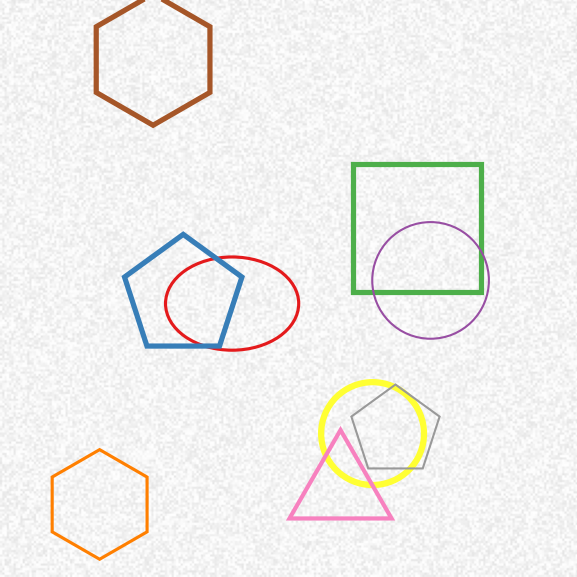[{"shape": "oval", "thickness": 1.5, "radius": 0.58, "center": [0.402, 0.473]}, {"shape": "pentagon", "thickness": 2.5, "radius": 0.53, "center": [0.317, 0.486]}, {"shape": "square", "thickness": 2.5, "radius": 0.55, "center": [0.721, 0.604]}, {"shape": "circle", "thickness": 1, "radius": 0.5, "center": [0.746, 0.514]}, {"shape": "hexagon", "thickness": 1.5, "radius": 0.47, "center": [0.173, 0.126]}, {"shape": "circle", "thickness": 3, "radius": 0.45, "center": [0.645, 0.248]}, {"shape": "hexagon", "thickness": 2.5, "radius": 0.57, "center": [0.265, 0.896]}, {"shape": "triangle", "thickness": 2, "radius": 0.51, "center": [0.59, 0.152]}, {"shape": "pentagon", "thickness": 1, "radius": 0.4, "center": [0.685, 0.253]}]